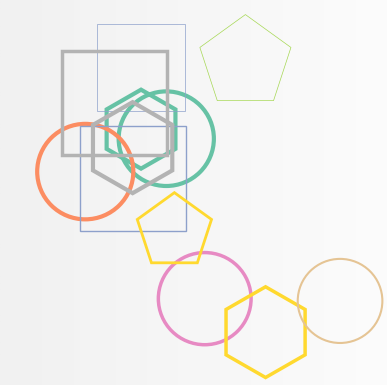[{"shape": "hexagon", "thickness": 3, "radius": 0.51, "center": [0.364, 0.665]}, {"shape": "circle", "thickness": 3, "radius": 0.61, "center": [0.429, 0.64]}, {"shape": "circle", "thickness": 3, "radius": 0.62, "center": [0.22, 0.554]}, {"shape": "square", "thickness": 1, "radius": 0.68, "center": [0.343, 0.536]}, {"shape": "square", "thickness": 0.5, "radius": 0.57, "center": [0.364, 0.825]}, {"shape": "circle", "thickness": 2.5, "radius": 0.6, "center": [0.528, 0.224]}, {"shape": "pentagon", "thickness": 0.5, "radius": 0.62, "center": [0.633, 0.839]}, {"shape": "pentagon", "thickness": 2, "radius": 0.5, "center": [0.45, 0.399]}, {"shape": "hexagon", "thickness": 2.5, "radius": 0.59, "center": [0.685, 0.137]}, {"shape": "circle", "thickness": 1.5, "radius": 0.55, "center": [0.878, 0.218]}, {"shape": "square", "thickness": 2.5, "radius": 0.67, "center": [0.295, 0.732]}, {"shape": "hexagon", "thickness": 3, "radius": 0.59, "center": [0.342, 0.616]}]